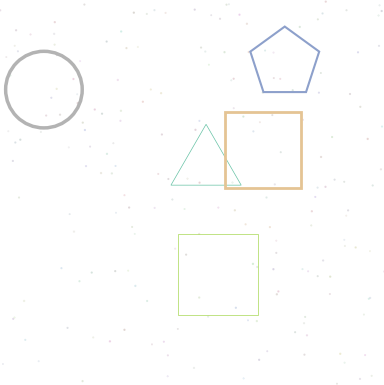[{"shape": "triangle", "thickness": 0.5, "radius": 0.53, "center": [0.535, 0.572]}, {"shape": "pentagon", "thickness": 1.5, "radius": 0.47, "center": [0.74, 0.837]}, {"shape": "square", "thickness": 0.5, "radius": 0.52, "center": [0.566, 0.287]}, {"shape": "square", "thickness": 2, "radius": 0.49, "center": [0.684, 0.611]}, {"shape": "circle", "thickness": 2.5, "radius": 0.5, "center": [0.114, 0.767]}]